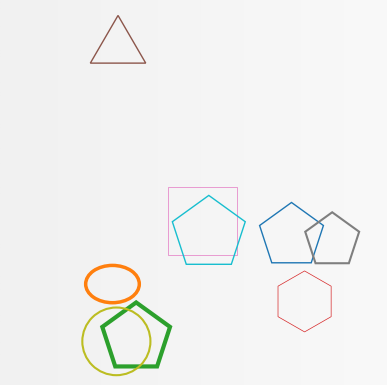[{"shape": "pentagon", "thickness": 1, "radius": 0.43, "center": [0.752, 0.387]}, {"shape": "oval", "thickness": 2.5, "radius": 0.35, "center": [0.29, 0.262]}, {"shape": "pentagon", "thickness": 3, "radius": 0.46, "center": [0.351, 0.123]}, {"shape": "hexagon", "thickness": 0.5, "radius": 0.4, "center": [0.786, 0.217]}, {"shape": "triangle", "thickness": 1, "radius": 0.41, "center": [0.305, 0.877]}, {"shape": "square", "thickness": 0.5, "radius": 0.45, "center": [0.521, 0.426]}, {"shape": "pentagon", "thickness": 1.5, "radius": 0.37, "center": [0.857, 0.375]}, {"shape": "circle", "thickness": 1.5, "radius": 0.44, "center": [0.3, 0.113]}, {"shape": "pentagon", "thickness": 1, "radius": 0.49, "center": [0.539, 0.394]}]